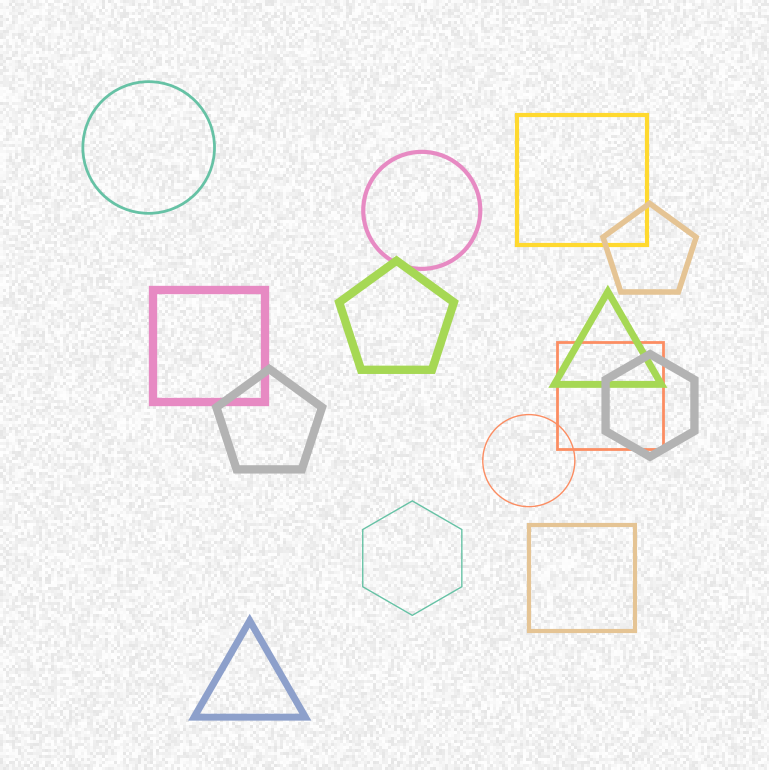[{"shape": "hexagon", "thickness": 0.5, "radius": 0.37, "center": [0.535, 0.275]}, {"shape": "circle", "thickness": 1, "radius": 0.43, "center": [0.193, 0.808]}, {"shape": "circle", "thickness": 0.5, "radius": 0.3, "center": [0.687, 0.402]}, {"shape": "square", "thickness": 1, "radius": 0.35, "center": [0.792, 0.487]}, {"shape": "triangle", "thickness": 2.5, "radius": 0.42, "center": [0.324, 0.11]}, {"shape": "circle", "thickness": 1.5, "radius": 0.38, "center": [0.548, 0.727]}, {"shape": "square", "thickness": 3, "radius": 0.36, "center": [0.271, 0.551]}, {"shape": "pentagon", "thickness": 3, "radius": 0.39, "center": [0.515, 0.583]}, {"shape": "triangle", "thickness": 2.5, "radius": 0.4, "center": [0.789, 0.541]}, {"shape": "square", "thickness": 1.5, "radius": 0.42, "center": [0.756, 0.767]}, {"shape": "pentagon", "thickness": 2, "radius": 0.32, "center": [0.844, 0.672]}, {"shape": "square", "thickness": 1.5, "radius": 0.34, "center": [0.756, 0.249]}, {"shape": "hexagon", "thickness": 3, "radius": 0.33, "center": [0.844, 0.474]}, {"shape": "pentagon", "thickness": 3, "radius": 0.36, "center": [0.35, 0.449]}]